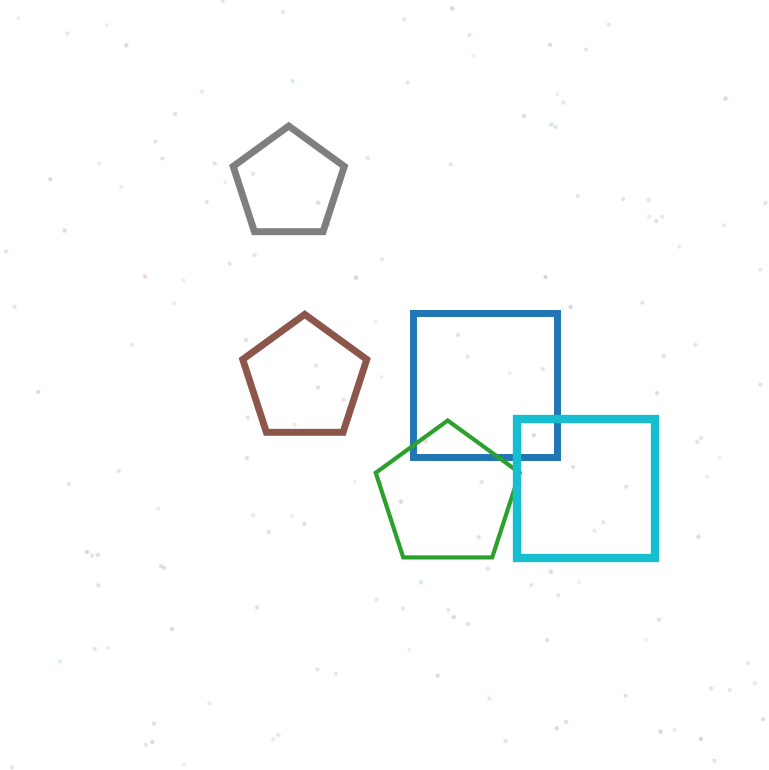[{"shape": "square", "thickness": 2.5, "radius": 0.47, "center": [0.63, 0.5]}, {"shape": "pentagon", "thickness": 1.5, "radius": 0.49, "center": [0.581, 0.356]}, {"shape": "pentagon", "thickness": 2.5, "radius": 0.42, "center": [0.396, 0.507]}, {"shape": "pentagon", "thickness": 2.5, "radius": 0.38, "center": [0.375, 0.76]}, {"shape": "square", "thickness": 3, "radius": 0.45, "center": [0.761, 0.366]}]